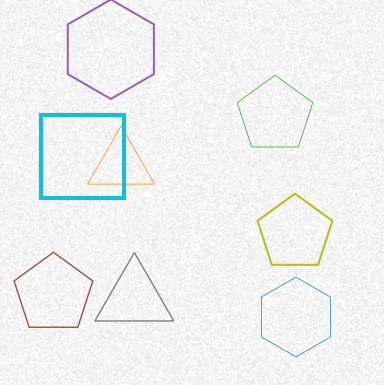[{"shape": "hexagon", "thickness": 0.5, "radius": 0.52, "center": [0.769, 0.177]}, {"shape": "triangle", "thickness": 0.5, "radius": 0.5, "center": [0.315, 0.572]}, {"shape": "pentagon", "thickness": 0.5, "radius": 0.52, "center": [0.714, 0.702]}, {"shape": "hexagon", "thickness": 1.5, "radius": 0.65, "center": [0.288, 0.872]}, {"shape": "pentagon", "thickness": 1, "radius": 0.54, "center": [0.139, 0.237]}, {"shape": "triangle", "thickness": 1, "radius": 0.59, "center": [0.349, 0.226]}, {"shape": "pentagon", "thickness": 1.5, "radius": 0.51, "center": [0.766, 0.395]}, {"shape": "square", "thickness": 3, "radius": 0.54, "center": [0.214, 0.594]}]